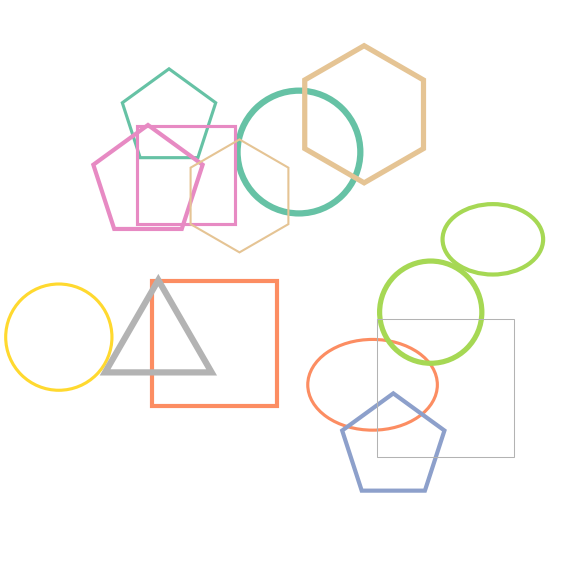[{"shape": "pentagon", "thickness": 1.5, "radius": 0.43, "center": [0.293, 0.795]}, {"shape": "circle", "thickness": 3, "radius": 0.53, "center": [0.518, 0.736]}, {"shape": "oval", "thickness": 1.5, "radius": 0.56, "center": [0.645, 0.333]}, {"shape": "square", "thickness": 2, "radius": 0.54, "center": [0.372, 0.405]}, {"shape": "pentagon", "thickness": 2, "radius": 0.47, "center": [0.681, 0.225]}, {"shape": "pentagon", "thickness": 2, "radius": 0.5, "center": [0.256, 0.683]}, {"shape": "square", "thickness": 1.5, "radius": 0.42, "center": [0.322, 0.697]}, {"shape": "circle", "thickness": 2.5, "radius": 0.44, "center": [0.746, 0.459]}, {"shape": "oval", "thickness": 2, "radius": 0.44, "center": [0.853, 0.585]}, {"shape": "circle", "thickness": 1.5, "radius": 0.46, "center": [0.102, 0.415]}, {"shape": "hexagon", "thickness": 2.5, "radius": 0.59, "center": [0.631, 0.801]}, {"shape": "hexagon", "thickness": 1, "radius": 0.49, "center": [0.415, 0.66]}, {"shape": "triangle", "thickness": 3, "radius": 0.53, "center": [0.274, 0.408]}, {"shape": "square", "thickness": 0.5, "radius": 0.59, "center": [0.772, 0.328]}]